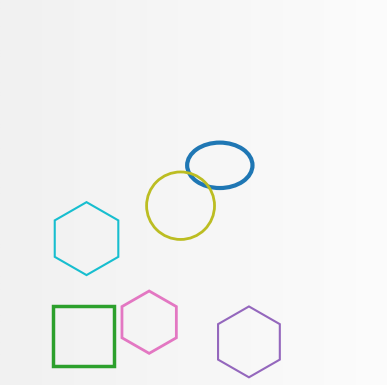[{"shape": "oval", "thickness": 3, "radius": 0.42, "center": [0.567, 0.571]}, {"shape": "square", "thickness": 2.5, "radius": 0.39, "center": [0.215, 0.128]}, {"shape": "hexagon", "thickness": 1.5, "radius": 0.46, "center": [0.642, 0.112]}, {"shape": "hexagon", "thickness": 2, "radius": 0.41, "center": [0.385, 0.163]}, {"shape": "circle", "thickness": 2, "radius": 0.44, "center": [0.466, 0.466]}, {"shape": "hexagon", "thickness": 1.5, "radius": 0.47, "center": [0.223, 0.38]}]